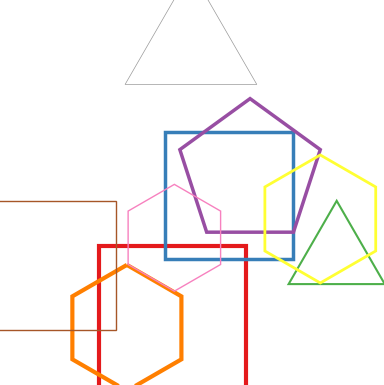[{"shape": "square", "thickness": 3, "radius": 0.95, "center": [0.448, 0.17]}, {"shape": "square", "thickness": 2.5, "radius": 0.83, "center": [0.595, 0.492]}, {"shape": "triangle", "thickness": 1.5, "radius": 0.72, "center": [0.875, 0.334]}, {"shape": "pentagon", "thickness": 2.5, "radius": 0.96, "center": [0.65, 0.552]}, {"shape": "hexagon", "thickness": 3, "radius": 0.82, "center": [0.33, 0.148]}, {"shape": "hexagon", "thickness": 2, "radius": 0.83, "center": [0.832, 0.431]}, {"shape": "square", "thickness": 1, "radius": 0.84, "center": [0.133, 0.31]}, {"shape": "hexagon", "thickness": 1, "radius": 0.69, "center": [0.453, 0.382]}, {"shape": "triangle", "thickness": 0.5, "radius": 0.99, "center": [0.496, 0.879]}]